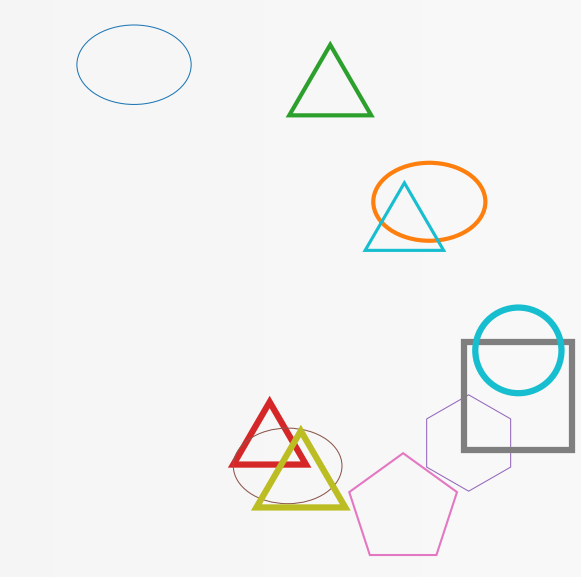[{"shape": "oval", "thickness": 0.5, "radius": 0.49, "center": [0.231, 0.887]}, {"shape": "oval", "thickness": 2, "radius": 0.48, "center": [0.739, 0.65]}, {"shape": "triangle", "thickness": 2, "radius": 0.41, "center": [0.568, 0.84]}, {"shape": "triangle", "thickness": 3, "radius": 0.36, "center": [0.464, 0.231]}, {"shape": "hexagon", "thickness": 0.5, "radius": 0.42, "center": [0.806, 0.232]}, {"shape": "oval", "thickness": 0.5, "radius": 0.47, "center": [0.495, 0.192]}, {"shape": "pentagon", "thickness": 1, "radius": 0.49, "center": [0.694, 0.117]}, {"shape": "square", "thickness": 3, "radius": 0.46, "center": [0.891, 0.313]}, {"shape": "triangle", "thickness": 3, "radius": 0.44, "center": [0.518, 0.165]}, {"shape": "triangle", "thickness": 1.5, "radius": 0.39, "center": [0.696, 0.605]}, {"shape": "circle", "thickness": 3, "radius": 0.37, "center": [0.892, 0.392]}]